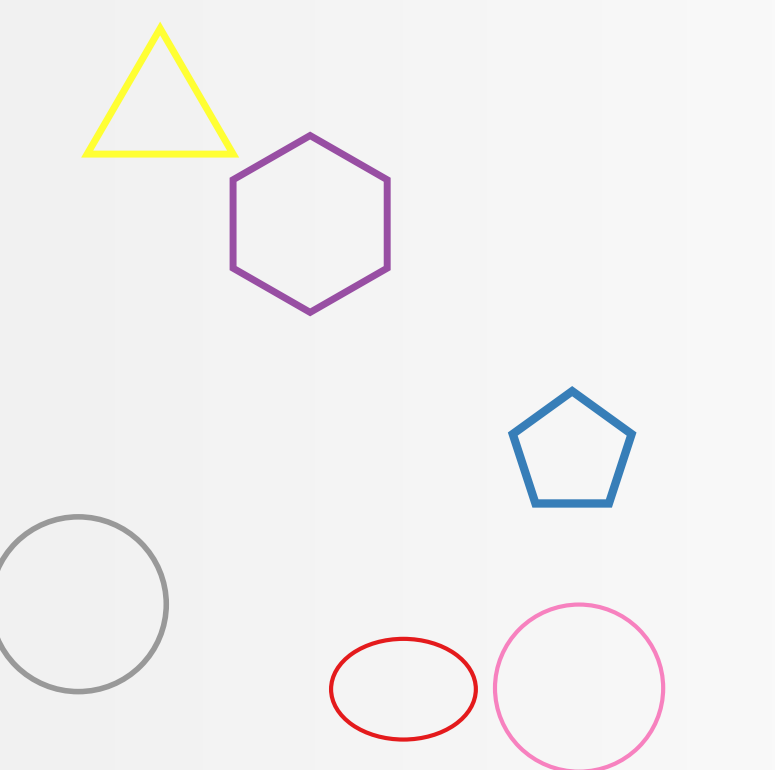[{"shape": "oval", "thickness": 1.5, "radius": 0.47, "center": [0.521, 0.105]}, {"shape": "pentagon", "thickness": 3, "radius": 0.4, "center": [0.738, 0.411]}, {"shape": "hexagon", "thickness": 2.5, "radius": 0.57, "center": [0.4, 0.709]}, {"shape": "triangle", "thickness": 2.5, "radius": 0.54, "center": [0.207, 0.854]}, {"shape": "circle", "thickness": 1.5, "radius": 0.54, "center": [0.747, 0.106]}, {"shape": "circle", "thickness": 2, "radius": 0.57, "center": [0.101, 0.215]}]